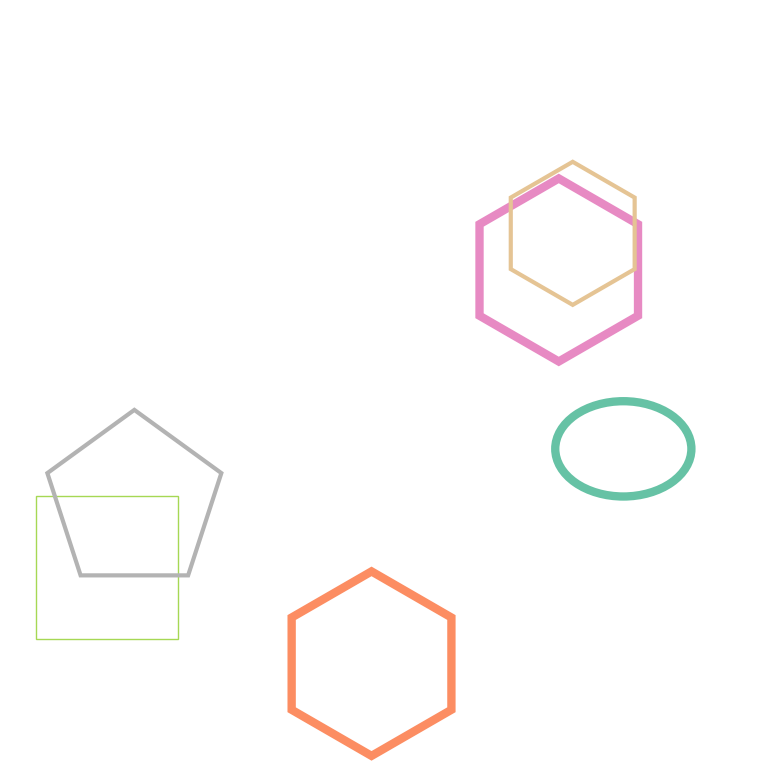[{"shape": "oval", "thickness": 3, "radius": 0.44, "center": [0.81, 0.417]}, {"shape": "hexagon", "thickness": 3, "radius": 0.6, "center": [0.483, 0.138]}, {"shape": "hexagon", "thickness": 3, "radius": 0.59, "center": [0.726, 0.649]}, {"shape": "square", "thickness": 0.5, "radius": 0.46, "center": [0.139, 0.263]}, {"shape": "hexagon", "thickness": 1.5, "radius": 0.46, "center": [0.744, 0.697]}, {"shape": "pentagon", "thickness": 1.5, "radius": 0.59, "center": [0.174, 0.349]}]